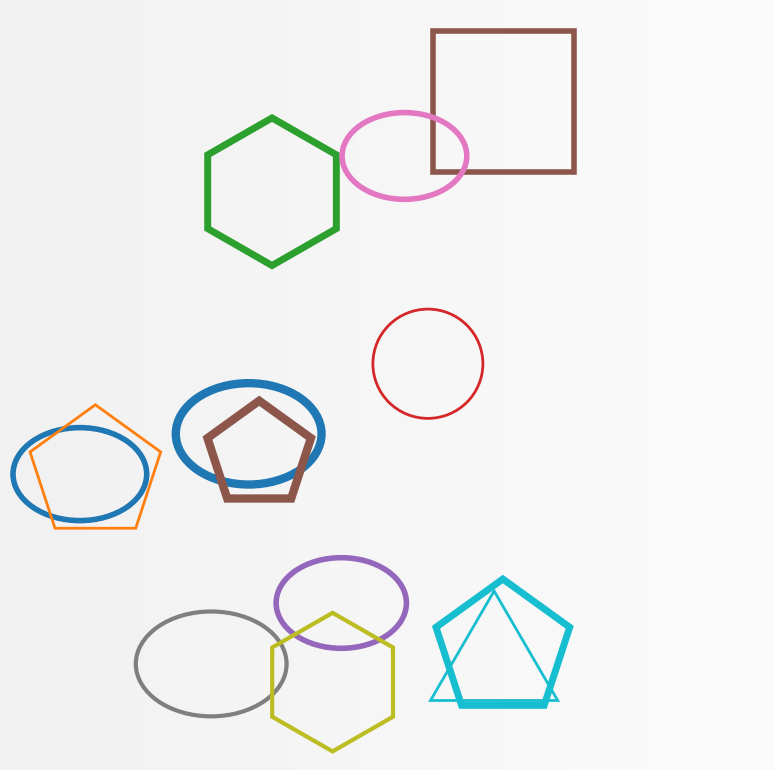[{"shape": "oval", "thickness": 3, "radius": 0.47, "center": [0.321, 0.437]}, {"shape": "oval", "thickness": 2, "radius": 0.43, "center": [0.103, 0.384]}, {"shape": "pentagon", "thickness": 1, "radius": 0.44, "center": [0.123, 0.386]}, {"shape": "hexagon", "thickness": 2.5, "radius": 0.48, "center": [0.351, 0.751]}, {"shape": "circle", "thickness": 1, "radius": 0.35, "center": [0.552, 0.528]}, {"shape": "oval", "thickness": 2, "radius": 0.42, "center": [0.44, 0.217]}, {"shape": "square", "thickness": 2, "radius": 0.46, "center": [0.65, 0.868]}, {"shape": "pentagon", "thickness": 3, "radius": 0.35, "center": [0.334, 0.409]}, {"shape": "oval", "thickness": 2, "radius": 0.4, "center": [0.522, 0.797]}, {"shape": "oval", "thickness": 1.5, "radius": 0.49, "center": [0.273, 0.138]}, {"shape": "hexagon", "thickness": 1.5, "radius": 0.45, "center": [0.429, 0.114]}, {"shape": "pentagon", "thickness": 2.5, "radius": 0.45, "center": [0.649, 0.157]}, {"shape": "triangle", "thickness": 1, "radius": 0.47, "center": [0.638, 0.138]}]